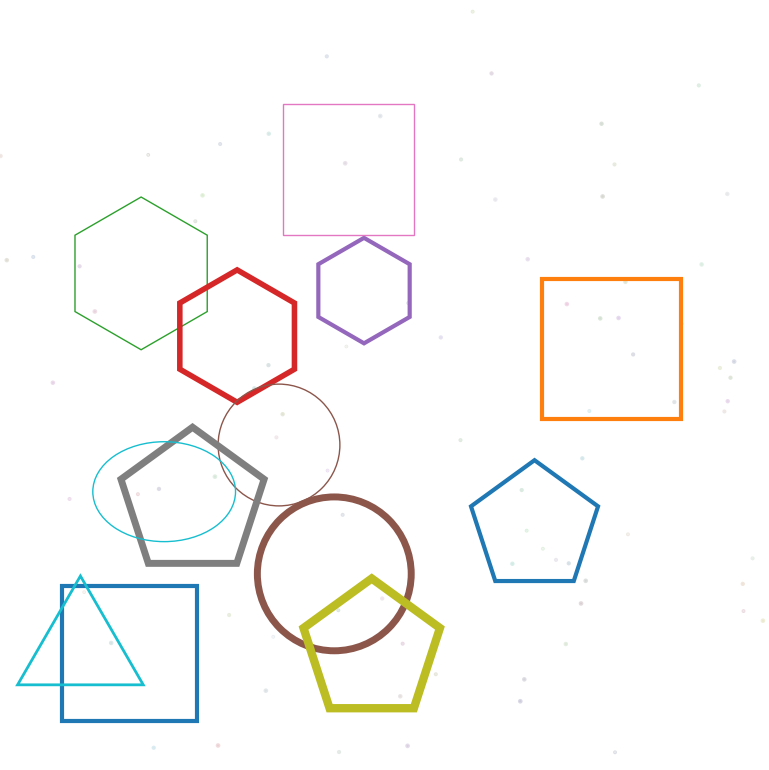[{"shape": "square", "thickness": 1.5, "radius": 0.44, "center": [0.169, 0.152]}, {"shape": "pentagon", "thickness": 1.5, "radius": 0.43, "center": [0.694, 0.316]}, {"shape": "square", "thickness": 1.5, "radius": 0.45, "center": [0.794, 0.547]}, {"shape": "hexagon", "thickness": 0.5, "radius": 0.5, "center": [0.183, 0.645]}, {"shape": "hexagon", "thickness": 2, "radius": 0.43, "center": [0.308, 0.564]}, {"shape": "hexagon", "thickness": 1.5, "radius": 0.34, "center": [0.473, 0.623]}, {"shape": "circle", "thickness": 2.5, "radius": 0.5, "center": [0.434, 0.255]}, {"shape": "circle", "thickness": 0.5, "radius": 0.4, "center": [0.362, 0.422]}, {"shape": "square", "thickness": 0.5, "radius": 0.42, "center": [0.452, 0.78]}, {"shape": "pentagon", "thickness": 2.5, "radius": 0.49, "center": [0.25, 0.347]}, {"shape": "pentagon", "thickness": 3, "radius": 0.47, "center": [0.483, 0.156]}, {"shape": "oval", "thickness": 0.5, "radius": 0.46, "center": [0.213, 0.361]}, {"shape": "triangle", "thickness": 1, "radius": 0.47, "center": [0.104, 0.158]}]